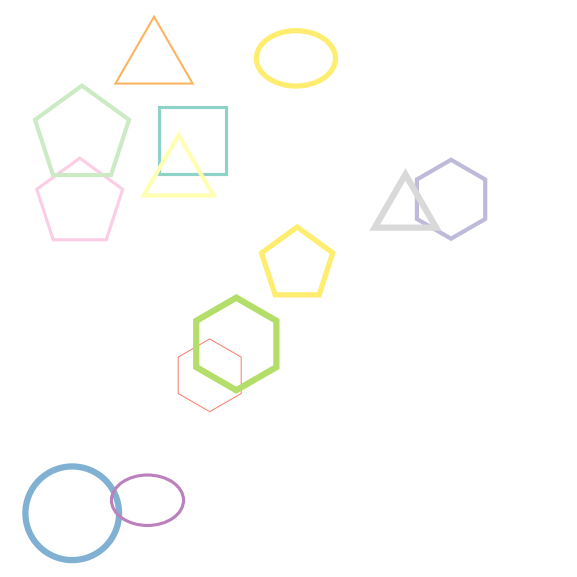[{"shape": "square", "thickness": 1.5, "radius": 0.29, "center": [0.333, 0.756]}, {"shape": "triangle", "thickness": 2, "radius": 0.35, "center": [0.309, 0.696]}, {"shape": "hexagon", "thickness": 2, "radius": 0.34, "center": [0.781, 0.654]}, {"shape": "hexagon", "thickness": 0.5, "radius": 0.31, "center": [0.363, 0.349]}, {"shape": "circle", "thickness": 3, "radius": 0.41, "center": [0.125, 0.11]}, {"shape": "triangle", "thickness": 1, "radius": 0.39, "center": [0.267, 0.893]}, {"shape": "hexagon", "thickness": 3, "radius": 0.4, "center": [0.409, 0.404]}, {"shape": "pentagon", "thickness": 1.5, "radius": 0.39, "center": [0.138, 0.647]}, {"shape": "triangle", "thickness": 3, "radius": 0.31, "center": [0.702, 0.636]}, {"shape": "oval", "thickness": 1.5, "radius": 0.31, "center": [0.255, 0.133]}, {"shape": "pentagon", "thickness": 2, "radius": 0.43, "center": [0.142, 0.765]}, {"shape": "oval", "thickness": 2.5, "radius": 0.34, "center": [0.512, 0.898]}, {"shape": "pentagon", "thickness": 2.5, "radius": 0.32, "center": [0.515, 0.541]}]